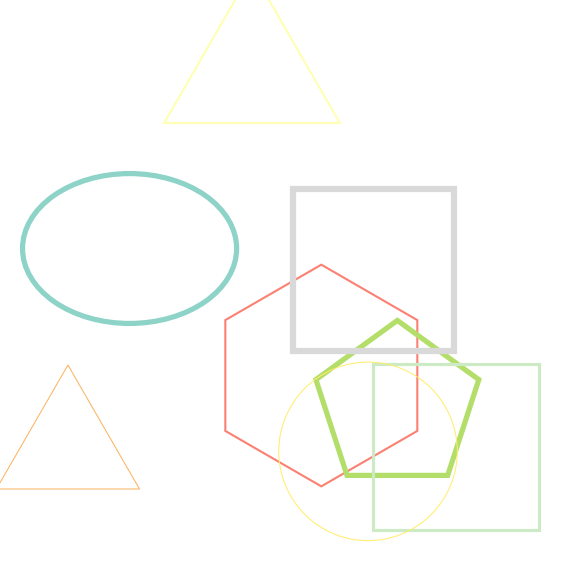[{"shape": "oval", "thickness": 2.5, "radius": 0.93, "center": [0.224, 0.569]}, {"shape": "triangle", "thickness": 1, "radius": 0.88, "center": [0.436, 0.874]}, {"shape": "hexagon", "thickness": 1, "radius": 0.96, "center": [0.556, 0.349]}, {"shape": "triangle", "thickness": 0.5, "radius": 0.72, "center": [0.118, 0.224]}, {"shape": "pentagon", "thickness": 2.5, "radius": 0.74, "center": [0.688, 0.296]}, {"shape": "square", "thickness": 3, "radius": 0.7, "center": [0.647, 0.532]}, {"shape": "square", "thickness": 1.5, "radius": 0.72, "center": [0.789, 0.225]}, {"shape": "circle", "thickness": 0.5, "radius": 0.77, "center": [0.637, 0.218]}]